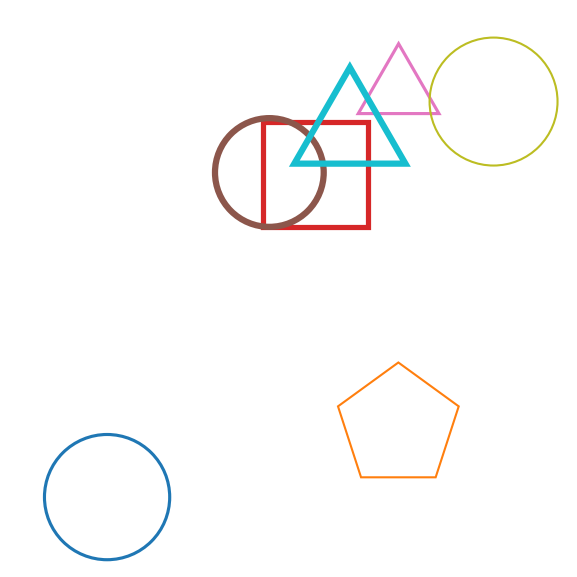[{"shape": "circle", "thickness": 1.5, "radius": 0.54, "center": [0.185, 0.138]}, {"shape": "pentagon", "thickness": 1, "radius": 0.55, "center": [0.69, 0.262]}, {"shape": "square", "thickness": 2.5, "radius": 0.46, "center": [0.546, 0.697]}, {"shape": "circle", "thickness": 3, "radius": 0.47, "center": [0.466, 0.7]}, {"shape": "triangle", "thickness": 1.5, "radius": 0.4, "center": [0.69, 0.843]}, {"shape": "circle", "thickness": 1, "radius": 0.55, "center": [0.855, 0.823]}, {"shape": "triangle", "thickness": 3, "radius": 0.56, "center": [0.606, 0.771]}]